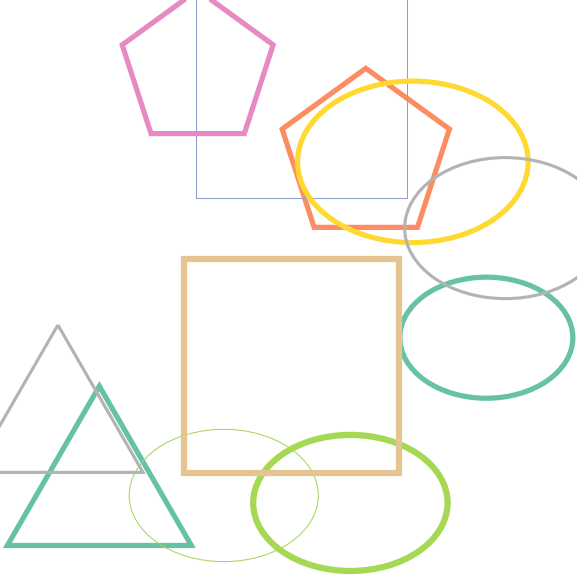[{"shape": "oval", "thickness": 2.5, "radius": 0.75, "center": [0.842, 0.414]}, {"shape": "triangle", "thickness": 2.5, "radius": 0.92, "center": [0.172, 0.147]}, {"shape": "pentagon", "thickness": 2.5, "radius": 0.76, "center": [0.633, 0.729]}, {"shape": "square", "thickness": 0.5, "radius": 0.91, "center": [0.522, 0.839]}, {"shape": "pentagon", "thickness": 2.5, "radius": 0.69, "center": [0.342, 0.879]}, {"shape": "oval", "thickness": 3, "radius": 0.84, "center": [0.607, 0.128]}, {"shape": "oval", "thickness": 0.5, "radius": 0.82, "center": [0.387, 0.141]}, {"shape": "oval", "thickness": 2.5, "radius": 1.0, "center": [0.715, 0.719]}, {"shape": "square", "thickness": 3, "radius": 0.93, "center": [0.505, 0.365]}, {"shape": "oval", "thickness": 1.5, "radius": 0.87, "center": [0.875, 0.604]}, {"shape": "triangle", "thickness": 1.5, "radius": 0.85, "center": [0.1, 0.266]}]